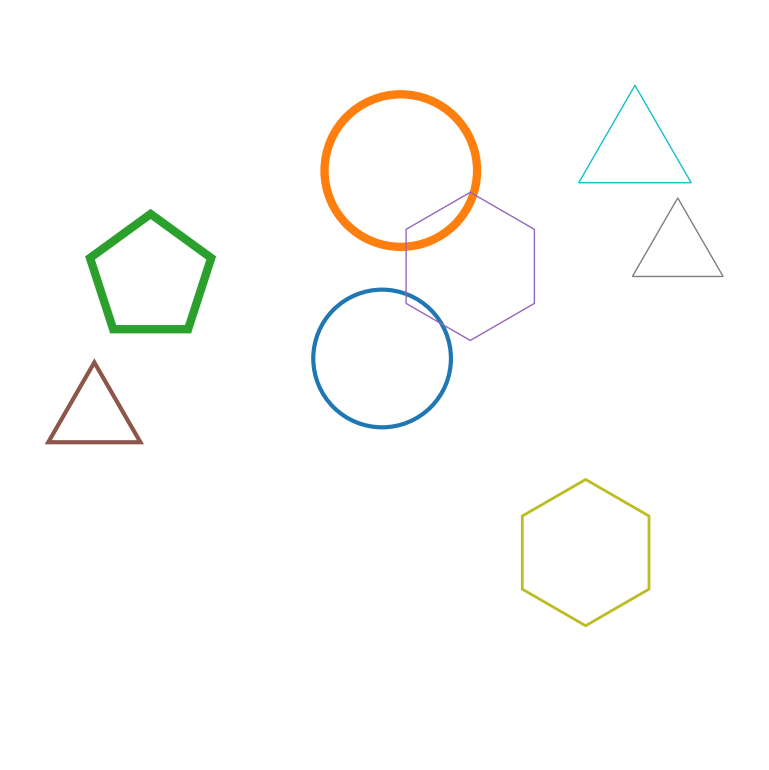[{"shape": "circle", "thickness": 1.5, "radius": 0.45, "center": [0.496, 0.534]}, {"shape": "circle", "thickness": 3, "radius": 0.5, "center": [0.521, 0.778]}, {"shape": "pentagon", "thickness": 3, "radius": 0.41, "center": [0.196, 0.639]}, {"shape": "hexagon", "thickness": 0.5, "radius": 0.48, "center": [0.611, 0.654]}, {"shape": "triangle", "thickness": 1.5, "radius": 0.35, "center": [0.123, 0.46]}, {"shape": "triangle", "thickness": 0.5, "radius": 0.34, "center": [0.88, 0.675]}, {"shape": "hexagon", "thickness": 1, "radius": 0.47, "center": [0.761, 0.282]}, {"shape": "triangle", "thickness": 0.5, "radius": 0.42, "center": [0.825, 0.805]}]